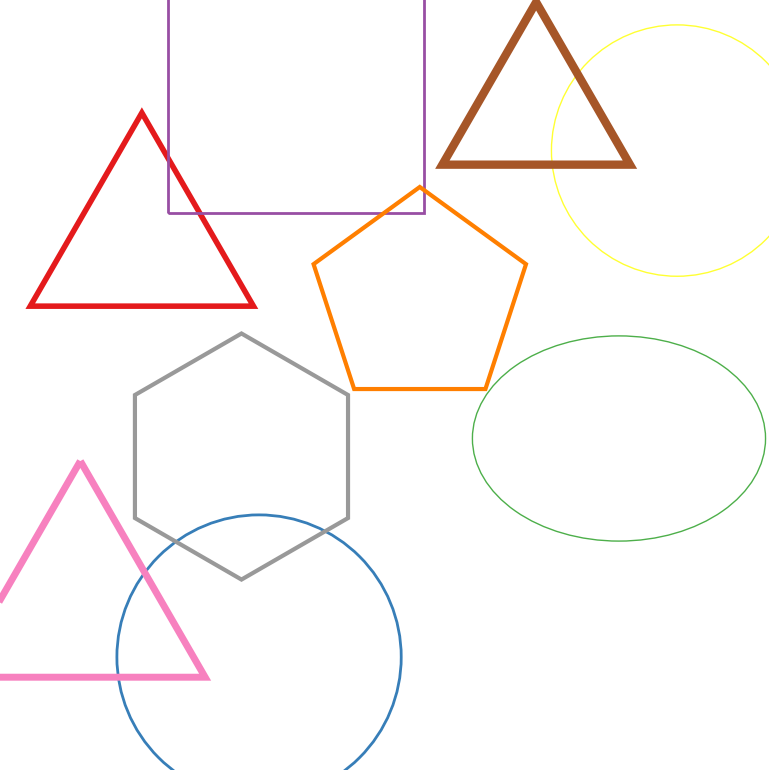[{"shape": "triangle", "thickness": 2, "radius": 0.84, "center": [0.184, 0.686]}, {"shape": "circle", "thickness": 1, "radius": 0.92, "center": [0.336, 0.147]}, {"shape": "oval", "thickness": 0.5, "radius": 0.95, "center": [0.804, 0.431]}, {"shape": "square", "thickness": 1, "radius": 0.83, "center": [0.385, 0.889]}, {"shape": "pentagon", "thickness": 1.5, "radius": 0.73, "center": [0.545, 0.612]}, {"shape": "circle", "thickness": 0.5, "radius": 0.82, "center": [0.879, 0.804]}, {"shape": "triangle", "thickness": 3, "radius": 0.7, "center": [0.696, 0.856]}, {"shape": "triangle", "thickness": 2.5, "radius": 0.94, "center": [0.104, 0.214]}, {"shape": "hexagon", "thickness": 1.5, "radius": 0.8, "center": [0.314, 0.407]}]